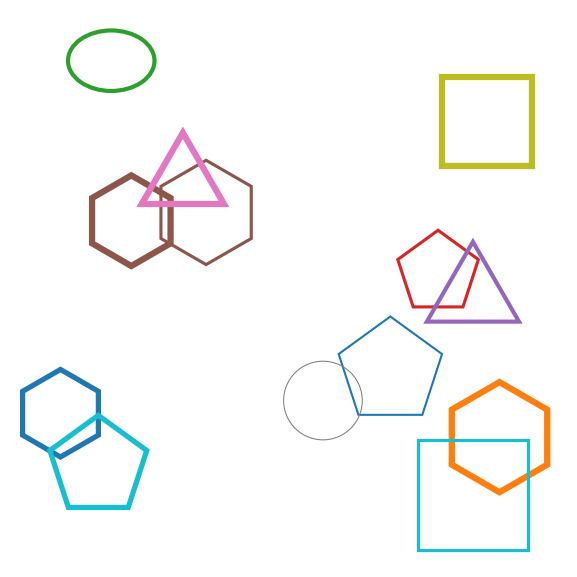[{"shape": "pentagon", "thickness": 1, "radius": 0.47, "center": [0.676, 0.357]}, {"shape": "hexagon", "thickness": 2.5, "radius": 0.38, "center": [0.105, 0.284]}, {"shape": "hexagon", "thickness": 3, "radius": 0.48, "center": [0.865, 0.242]}, {"shape": "oval", "thickness": 2, "radius": 0.37, "center": [0.193, 0.894]}, {"shape": "pentagon", "thickness": 1.5, "radius": 0.37, "center": [0.759, 0.527]}, {"shape": "triangle", "thickness": 2, "radius": 0.46, "center": [0.819, 0.488]}, {"shape": "hexagon", "thickness": 3, "radius": 0.39, "center": [0.227, 0.617]}, {"shape": "hexagon", "thickness": 1.5, "radius": 0.45, "center": [0.357, 0.631]}, {"shape": "triangle", "thickness": 3, "radius": 0.41, "center": [0.317, 0.687]}, {"shape": "circle", "thickness": 0.5, "radius": 0.34, "center": [0.559, 0.306]}, {"shape": "square", "thickness": 3, "radius": 0.39, "center": [0.844, 0.789]}, {"shape": "pentagon", "thickness": 2.5, "radius": 0.44, "center": [0.17, 0.192]}, {"shape": "square", "thickness": 1.5, "radius": 0.48, "center": [0.819, 0.142]}]